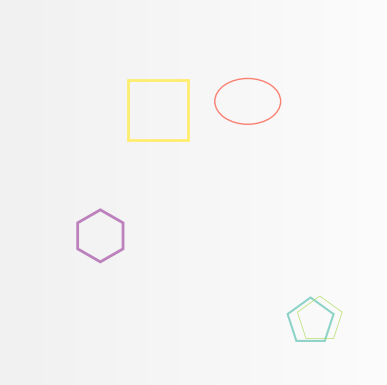[{"shape": "pentagon", "thickness": 1.5, "radius": 0.31, "center": [0.801, 0.165]}, {"shape": "oval", "thickness": 1, "radius": 0.42, "center": [0.639, 0.737]}, {"shape": "pentagon", "thickness": 0.5, "radius": 0.3, "center": [0.825, 0.17]}, {"shape": "hexagon", "thickness": 2, "radius": 0.34, "center": [0.259, 0.387]}, {"shape": "square", "thickness": 2, "radius": 0.39, "center": [0.408, 0.715]}]